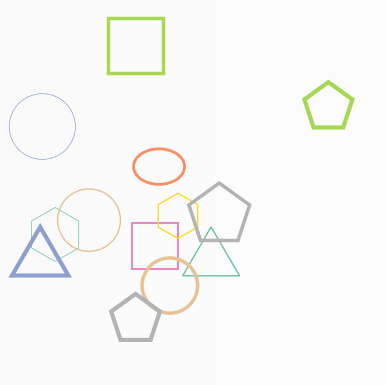[{"shape": "hexagon", "thickness": 0.5, "radius": 0.35, "center": [0.142, 0.391]}, {"shape": "triangle", "thickness": 1, "radius": 0.42, "center": [0.545, 0.326]}, {"shape": "oval", "thickness": 2, "radius": 0.33, "center": [0.41, 0.567]}, {"shape": "triangle", "thickness": 3, "radius": 0.42, "center": [0.104, 0.326]}, {"shape": "circle", "thickness": 0.5, "radius": 0.43, "center": [0.109, 0.671]}, {"shape": "square", "thickness": 1.5, "radius": 0.3, "center": [0.4, 0.361]}, {"shape": "pentagon", "thickness": 3, "radius": 0.33, "center": [0.847, 0.722]}, {"shape": "square", "thickness": 2.5, "radius": 0.36, "center": [0.35, 0.881]}, {"shape": "hexagon", "thickness": 1, "radius": 0.29, "center": [0.459, 0.439]}, {"shape": "circle", "thickness": 1, "radius": 0.41, "center": [0.23, 0.428]}, {"shape": "circle", "thickness": 2.5, "radius": 0.36, "center": [0.438, 0.258]}, {"shape": "pentagon", "thickness": 2.5, "radius": 0.41, "center": [0.566, 0.442]}, {"shape": "pentagon", "thickness": 3, "radius": 0.33, "center": [0.35, 0.171]}]